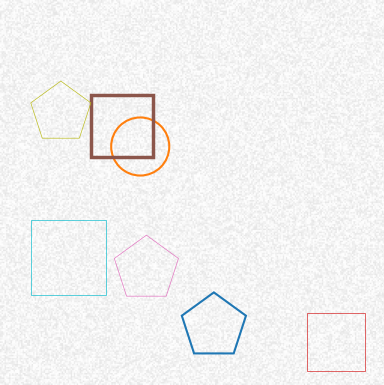[{"shape": "pentagon", "thickness": 1.5, "radius": 0.44, "center": [0.556, 0.153]}, {"shape": "circle", "thickness": 1.5, "radius": 0.38, "center": [0.364, 0.619]}, {"shape": "square", "thickness": 0.5, "radius": 0.37, "center": [0.872, 0.112]}, {"shape": "square", "thickness": 2.5, "radius": 0.4, "center": [0.317, 0.674]}, {"shape": "pentagon", "thickness": 0.5, "radius": 0.44, "center": [0.38, 0.302]}, {"shape": "pentagon", "thickness": 0.5, "radius": 0.41, "center": [0.158, 0.707]}, {"shape": "square", "thickness": 0.5, "radius": 0.49, "center": [0.178, 0.33]}]